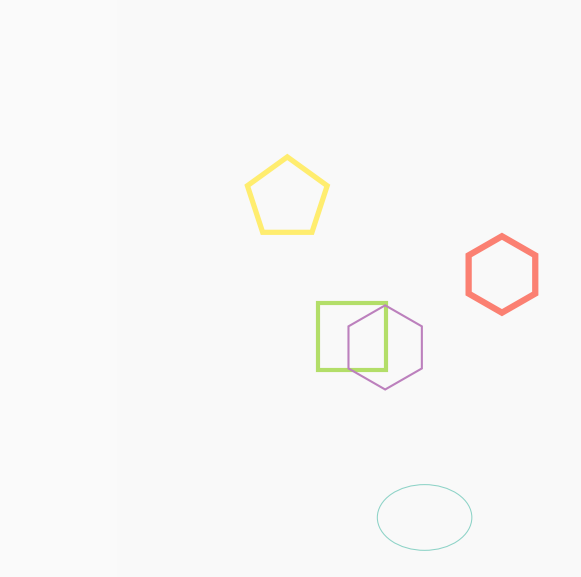[{"shape": "oval", "thickness": 0.5, "radius": 0.41, "center": [0.73, 0.103]}, {"shape": "hexagon", "thickness": 3, "radius": 0.33, "center": [0.864, 0.524]}, {"shape": "square", "thickness": 2, "radius": 0.29, "center": [0.606, 0.417]}, {"shape": "hexagon", "thickness": 1, "radius": 0.36, "center": [0.663, 0.398]}, {"shape": "pentagon", "thickness": 2.5, "radius": 0.36, "center": [0.494, 0.655]}]